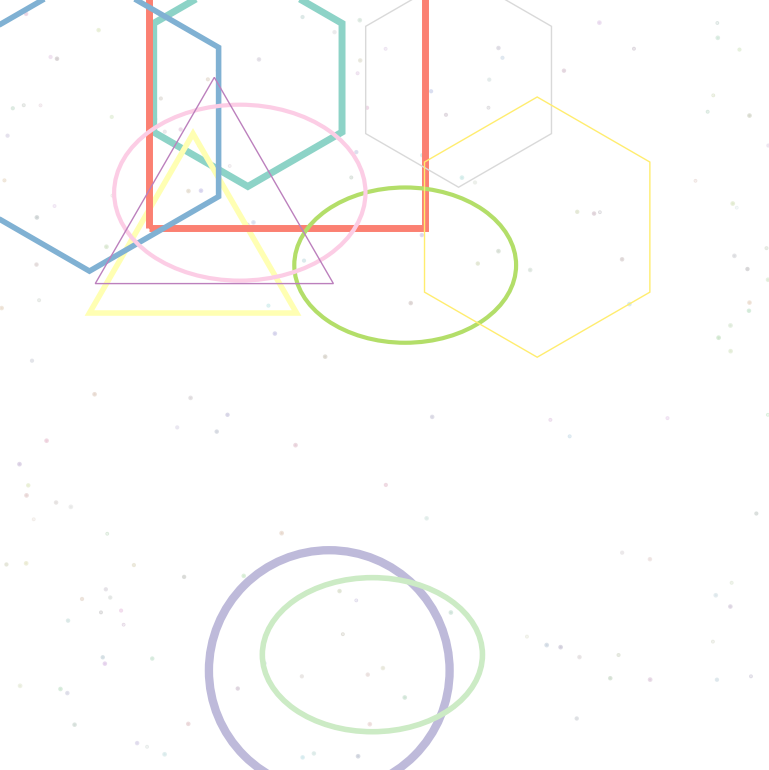[{"shape": "hexagon", "thickness": 2.5, "radius": 0.71, "center": [0.322, 0.899]}, {"shape": "triangle", "thickness": 2, "radius": 0.78, "center": [0.251, 0.671]}, {"shape": "circle", "thickness": 3, "radius": 0.78, "center": [0.428, 0.129]}, {"shape": "square", "thickness": 2.5, "radius": 0.9, "center": [0.373, 0.883]}, {"shape": "hexagon", "thickness": 2, "radius": 0.97, "center": [0.116, 0.842]}, {"shape": "oval", "thickness": 1.5, "radius": 0.72, "center": [0.526, 0.656]}, {"shape": "oval", "thickness": 1.5, "radius": 0.82, "center": [0.311, 0.75]}, {"shape": "hexagon", "thickness": 0.5, "radius": 0.7, "center": [0.596, 0.896]}, {"shape": "triangle", "thickness": 0.5, "radius": 0.89, "center": [0.278, 0.721]}, {"shape": "oval", "thickness": 2, "radius": 0.71, "center": [0.484, 0.15]}, {"shape": "hexagon", "thickness": 0.5, "radius": 0.84, "center": [0.698, 0.705]}]